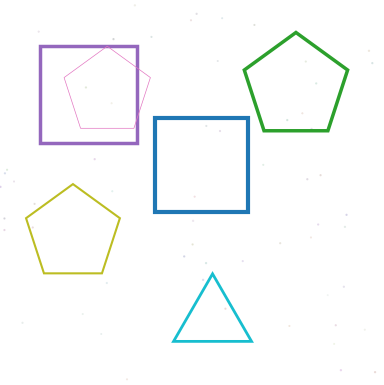[{"shape": "square", "thickness": 3, "radius": 0.61, "center": [0.523, 0.571]}, {"shape": "pentagon", "thickness": 2.5, "radius": 0.71, "center": [0.769, 0.775]}, {"shape": "square", "thickness": 2.5, "radius": 0.63, "center": [0.23, 0.755]}, {"shape": "pentagon", "thickness": 0.5, "radius": 0.59, "center": [0.279, 0.762]}, {"shape": "pentagon", "thickness": 1.5, "radius": 0.64, "center": [0.19, 0.394]}, {"shape": "triangle", "thickness": 2, "radius": 0.58, "center": [0.552, 0.172]}]